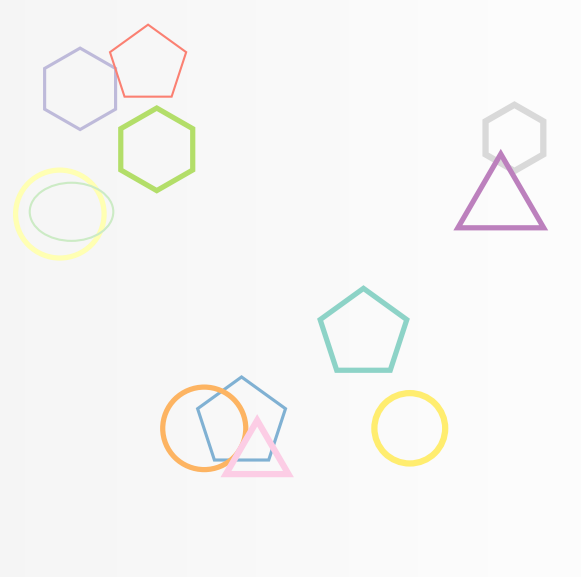[{"shape": "pentagon", "thickness": 2.5, "radius": 0.39, "center": [0.625, 0.421]}, {"shape": "circle", "thickness": 2.5, "radius": 0.38, "center": [0.103, 0.628]}, {"shape": "hexagon", "thickness": 1.5, "radius": 0.35, "center": [0.138, 0.845]}, {"shape": "pentagon", "thickness": 1, "radius": 0.34, "center": [0.255, 0.888]}, {"shape": "pentagon", "thickness": 1.5, "radius": 0.4, "center": [0.416, 0.267]}, {"shape": "circle", "thickness": 2.5, "radius": 0.36, "center": [0.351, 0.257]}, {"shape": "hexagon", "thickness": 2.5, "radius": 0.36, "center": [0.27, 0.741]}, {"shape": "triangle", "thickness": 3, "radius": 0.31, "center": [0.442, 0.209]}, {"shape": "hexagon", "thickness": 3, "radius": 0.29, "center": [0.885, 0.76]}, {"shape": "triangle", "thickness": 2.5, "radius": 0.43, "center": [0.862, 0.647]}, {"shape": "oval", "thickness": 1, "radius": 0.36, "center": [0.123, 0.632]}, {"shape": "circle", "thickness": 3, "radius": 0.3, "center": [0.705, 0.258]}]